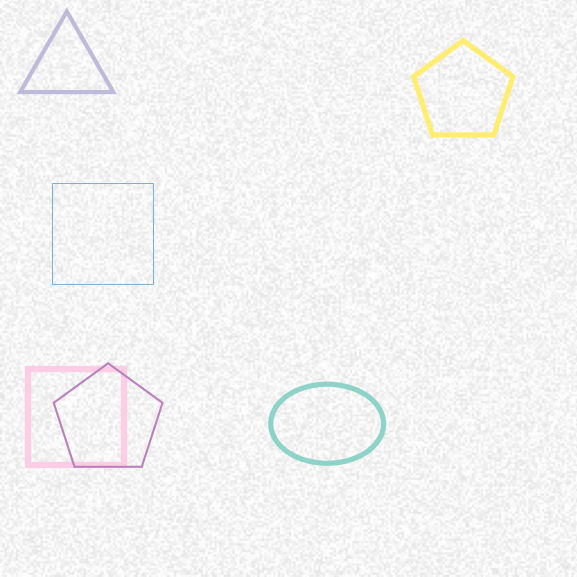[{"shape": "oval", "thickness": 2.5, "radius": 0.49, "center": [0.567, 0.265]}, {"shape": "triangle", "thickness": 2, "radius": 0.47, "center": [0.116, 0.886]}, {"shape": "square", "thickness": 0.5, "radius": 0.44, "center": [0.177, 0.594]}, {"shape": "square", "thickness": 3, "radius": 0.41, "center": [0.131, 0.277]}, {"shape": "pentagon", "thickness": 1, "radius": 0.5, "center": [0.187, 0.271]}, {"shape": "pentagon", "thickness": 2.5, "radius": 0.45, "center": [0.802, 0.839]}]